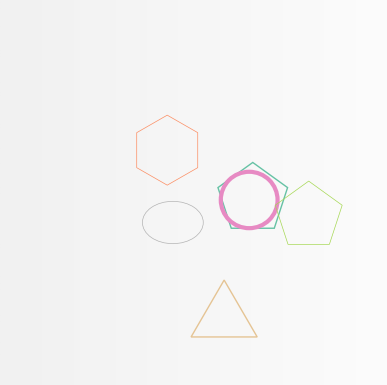[{"shape": "pentagon", "thickness": 1, "radius": 0.47, "center": [0.652, 0.484]}, {"shape": "hexagon", "thickness": 0.5, "radius": 0.45, "center": [0.432, 0.61]}, {"shape": "circle", "thickness": 3, "radius": 0.37, "center": [0.643, 0.481]}, {"shape": "pentagon", "thickness": 0.5, "radius": 0.45, "center": [0.797, 0.439]}, {"shape": "triangle", "thickness": 1, "radius": 0.49, "center": [0.578, 0.174]}, {"shape": "oval", "thickness": 0.5, "radius": 0.39, "center": [0.446, 0.422]}]